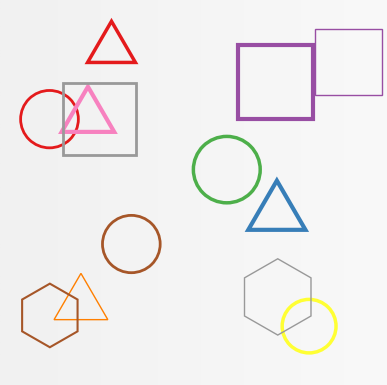[{"shape": "triangle", "thickness": 2.5, "radius": 0.36, "center": [0.288, 0.873]}, {"shape": "circle", "thickness": 2, "radius": 0.37, "center": [0.128, 0.691]}, {"shape": "triangle", "thickness": 3, "radius": 0.43, "center": [0.714, 0.446]}, {"shape": "circle", "thickness": 2.5, "radius": 0.43, "center": [0.585, 0.559]}, {"shape": "square", "thickness": 1, "radius": 0.43, "center": [0.899, 0.84]}, {"shape": "square", "thickness": 3, "radius": 0.48, "center": [0.71, 0.787]}, {"shape": "triangle", "thickness": 1, "radius": 0.4, "center": [0.209, 0.21]}, {"shape": "circle", "thickness": 2.5, "radius": 0.35, "center": [0.798, 0.153]}, {"shape": "circle", "thickness": 2, "radius": 0.37, "center": [0.339, 0.366]}, {"shape": "hexagon", "thickness": 1.5, "radius": 0.41, "center": [0.129, 0.181]}, {"shape": "triangle", "thickness": 3, "radius": 0.39, "center": [0.227, 0.697]}, {"shape": "square", "thickness": 2, "radius": 0.47, "center": [0.257, 0.692]}, {"shape": "hexagon", "thickness": 1, "radius": 0.5, "center": [0.717, 0.229]}]